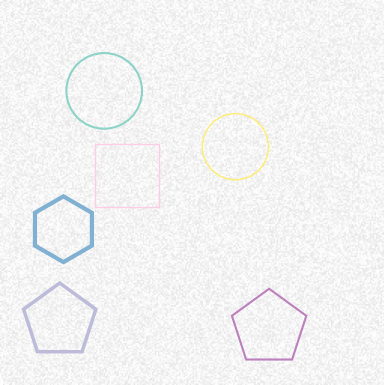[{"shape": "circle", "thickness": 1.5, "radius": 0.49, "center": [0.271, 0.764]}, {"shape": "pentagon", "thickness": 2.5, "radius": 0.49, "center": [0.155, 0.166]}, {"shape": "hexagon", "thickness": 3, "radius": 0.43, "center": [0.165, 0.405]}, {"shape": "square", "thickness": 1, "radius": 0.41, "center": [0.329, 0.544]}, {"shape": "pentagon", "thickness": 1.5, "radius": 0.51, "center": [0.699, 0.148]}, {"shape": "circle", "thickness": 1, "radius": 0.43, "center": [0.611, 0.619]}]